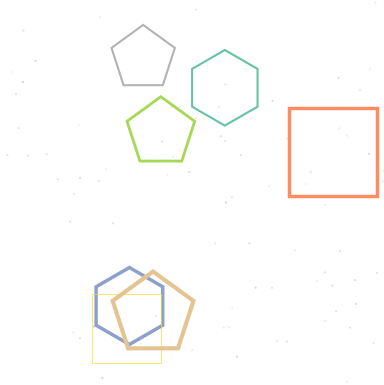[{"shape": "hexagon", "thickness": 1.5, "radius": 0.49, "center": [0.584, 0.772]}, {"shape": "square", "thickness": 2.5, "radius": 0.57, "center": [0.865, 0.605]}, {"shape": "hexagon", "thickness": 2.5, "radius": 0.5, "center": [0.336, 0.205]}, {"shape": "pentagon", "thickness": 2, "radius": 0.46, "center": [0.418, 0.656]}, {"shape": "square", "thickness": 0.5, "radius": 0.45, "center": [0.327, 0.147]}, {"shape": "pentagon", "thickness": 3, "radius": 0.55, "center": [0.398, 0.185]}, {"shape": "pentagon", "thickness": 1.5, "radius": 0.43, "center": [0.372, 0.849]}]